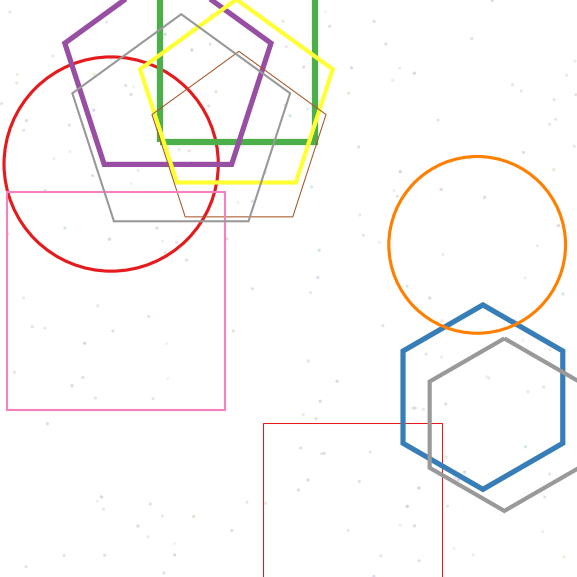[{"shape": "circle", "thickness": 1.5, "radius": 0.93, "center": [0.192, 0.715]}, {"shape": "square", "thickness": 0.5, "radius": 0.78, "center": [0.61, 0.112]}, {"shape": "hexagon", "thickness": 2.5, "radius": 0.8, "center": [0.836, 0.311]}, {"shape": "square", "thickness": 3, "radius": 0.67, "center": [0.411, 0.888]}, {"shape": "pentagon", "thickness": 2.5, "radius": 0.94, "center": [0.291, 0.866]}, {"shape": "circle", "thickness": 1.5, "radius": 0.77, "center": [0.826, 0.575]}, {"shape": "pentagon", "thickness": 2, "radius": 0.88, "center": [0.409, 0.825]}, {"shape": "pentagon", "thickness": 0.5, "radius": 0.79, "center": [0.414, 0.752]}, {"shape": "square", "thickness": 1, "radius": 0.94, "center": [0.201, 0.477]}, {"shape": "hexagon", "thickness": 2, "radius": 0.75, "center": [0.873, 0.264]}, {"shape": "pentagon", "thickness": 1, "radius": 0.99, "center": [0.314, 0.776]}]